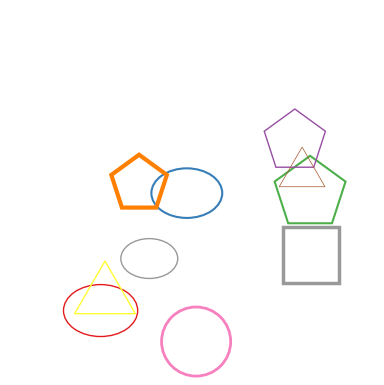[{"shape": "oval", "thickness": 1, "radius": 0.48, "center": [0.261, 0.193]}, {"shape": "oval", "thickness": 1.5, "radius": 0.46, "center": [0.485, 0.498]}, {"shape": "pentagon", "thickness": 1.5, "radius": 0.48, "center": [0.805, 0.498]}, {"shape": "pentagon", "thickness": 1, "radius": 0.42, "center": [0.766, 0.633]}, {"shape": "pentagon", "thickness": 3, "radius": 0.38, "center": [0.361, 0.522]}, {"shape": "triangle", "thickness": 1, "radius": 0.46, "center": [0.273, 0.231]}, {"shape": "triangle", "thickness": 0.5, "radius": 0.34, "center": [0.785, 0.549]}, {"shape": "circle", "thickness": 2, "radius": 0.45, "center": [0.509, 0.113]}, {"shape": "oval", "thickness": 1, "radius": 0.37, "center": [0.388, 0.328]}, {"shape": "square", "thickness": 2.5, "radius": 0.36, "center": [0.808, 0.338]}]